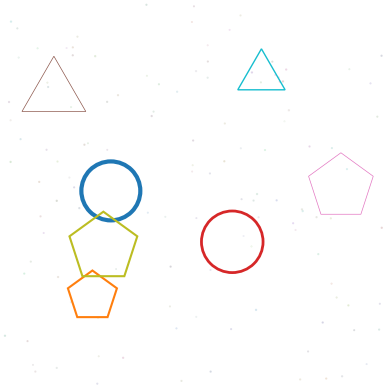[{"shape": "circle", "thickness": 3, "radius": 0.38, "center": [0.288, 0.504]}, {"shape": "pentagon", "thickness": 1.5, "radius": 0.33, "center": [0.24, 0.23]}, {"shape": "circle", "thickness": 2, "radius": 0.4, "center": [0.603, 0.372]}, {"shape": "triangle", "thickness": 0.5, "radius": 0.48, "center": [0.14, 0.758]}, {"shape": "pentagon", "thickness": 0.5, "radius": 0.44, "center": [0.885, 0.515]}, {"shape": "pentagon", "thickness": 1.5, "radius": 0.46, "center": [0.269, 0.358]}, {"shape": "triangle", "thickness": 1, "radius": 0.35, "center": [0.679, 0.802]}]